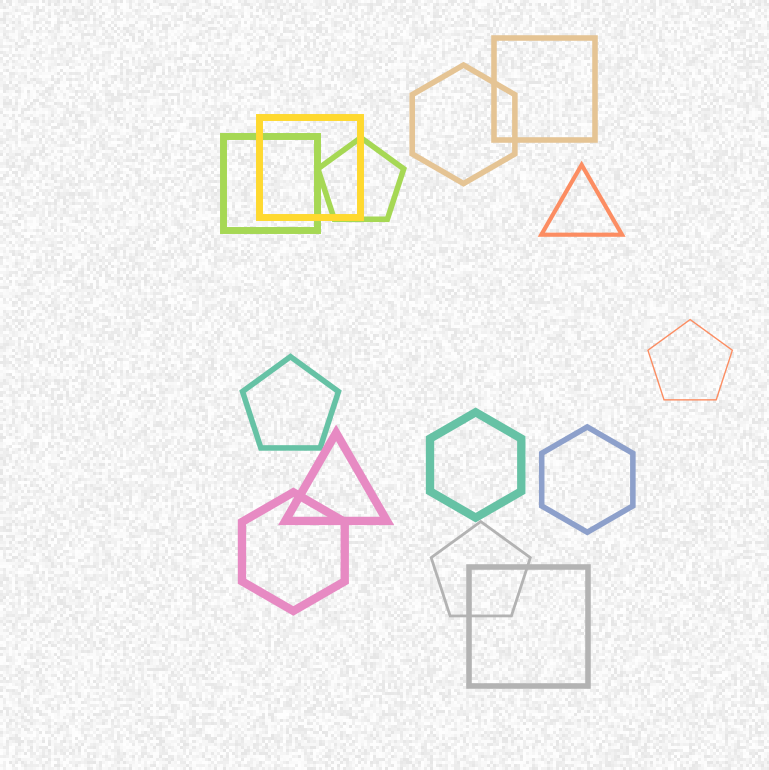[{"shape": "pentagon", "thickness": 2, "radius": 0.33, "center": [0.377, 0.471]}, {"shape": "hexagon", "thickness": 3, "radius": 0.34, "center": [0.618, 0.396]}, {"shape": "triangle", "thickness": 1.5, "radius": 0.3, "center": [0.755, 0.725]}, {"shape": "pentagon", "thickness": 0.5, "radius": 0.29, "center": [0.896, 0.527]}, {"shape": "hexagon", "thickness": 2, "radius": 0.34, "center": [0.763, 0.377]}, {"shape": "hexagon", "thickness": 3, "radius": 0.39, "center": [0.381, 0.284]}, {"shape": "triangle", "thickness": 3, "radius": 0.38, "center": [0.437, 0.362]}, {"shape": "square", "thickness": 2.5, "radius": 0.31, "center": [0.35, 0.763]}, {"shape": "pentagon", "thickness": 2, "radius": 0.29, "center": [0.469, 0.763]}, {"shape": "square", "thickness": 2.5, "radius": 0.33, "center": [0.402, 0.783]}, {"shape": "square", "thickness": 2, "radius": 0.33, "center": [0.707, 0.884]}, {"shape": "hexagon", "thickness": 2, "radius": 0.38, "center": [0.602, 0.839]}, {"shape": "square", "thickness": 2, "radius": 0.39, "center": [0.687, 0.187]}, {"shape": "pentagon", "thickness": 1, "radius": 0.34, "center": [0.624, 0.255]}]